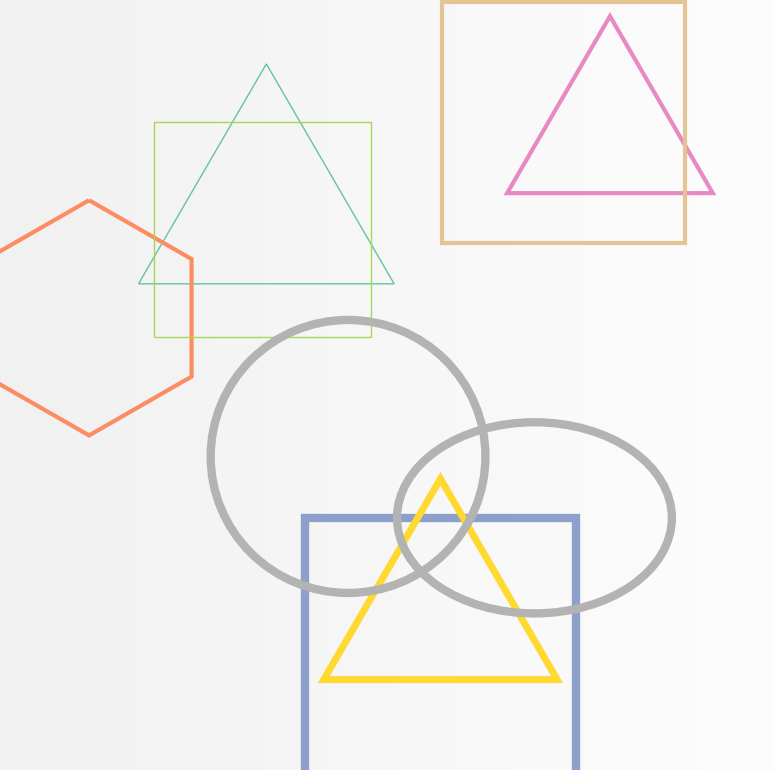[{"shape": "triangle", "thickness": 0.5, "radius": 0.95, "center": [0.344, 0.727]}, {"shape": "hexagon", "thickness": 1.5, "radius": 0.76, "center": [0.115, 0.587]}, {"shape": "square", "thickness": 3, "radius": 0.87, "center": [0.568, 0.153]}, {"shape": "triangle", "thickness": 1.5, "radius": 0.77, "center": [0.787, 0.826]}, {"shape": "square", "thickness": 0.5, "radius": 0.7, "center": [0.339, 0.702]}, {"shape": "triangle", "thickness": 2.5, "radius": 0.87, "center": [0.568, 0.204]}, {"shape": "square", "thickness": 1.5, "radius": 0.78, "center": [0.727, 0.841]}, {"shape": "circle", "thickness": 3, "radius": 0.89, "center": [0.449, 0.407]}, {"shape": "oval", "thickness": 3, "radius": 0.89, "center": [0.69, 0.328]}]